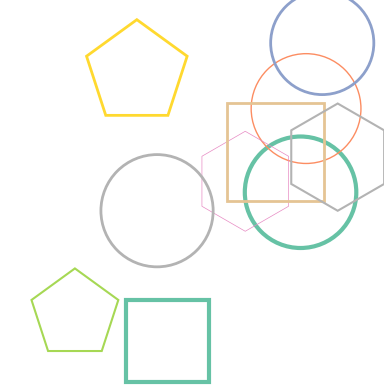[{"shape": "circle", "thickness": 3, "radius": 0.72, "center": [0.781, 0.501]}, {"shape": "square", "thickness": 3, "radius": 0.53, "center": [0.435, 0.115]}, {"shape": "circle", "thickness": 1, "radius": 0.71, "center": [0.795, 0.718]}, {"shape": "circle", "thickness": 2, "radius": 0.67, "center": [0.837, 0.888]}, {"shape": "hexagon", "thickness": 0.5, "radius": 0.65, "center": [0.637, 0.529]}, {"shape": "pentagon", "thickness": 1.5, "radius": 0.59, "center": [0.195, 0.184]}, {"shape": "pentagon", "thickness": 2, "radius": 0.69, "center": [0.355, 0.812]}, {"shape": "square", "thickness": 2, "radius": 0.63, "center": [0.715, 0.606]}, {"shape": "hexagon", "thickness": 1.5, "radius": 0.7, "center": [0.877, 0.592]}, {"shape": "circle", "thickness": 2, "radius": 0.73, "center": [0.408, 0.453]}]